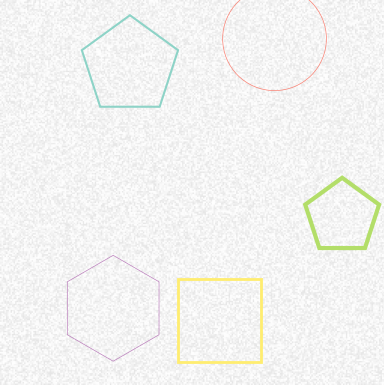[{"shape": "pentagon", "thickness": 1.5, "radius": 0.66, "center": [0.338, 0.829]}, {"shape": "circle", "thickness": 0.5, "radius": 0.67, "center": [0.713, 0.899]}, {"shape": "pentagon", "thickness": 3, "radius": 0.5, "center": [0.889, 0.437]}, {"shape": "hexagon", "thickness": 0.5, "radius": 0.69, "center": [0.294, 0.199]}, {"shape": "square", "thickness": 2, "radius": 0.54, "center": [0.569, 0.168]}]